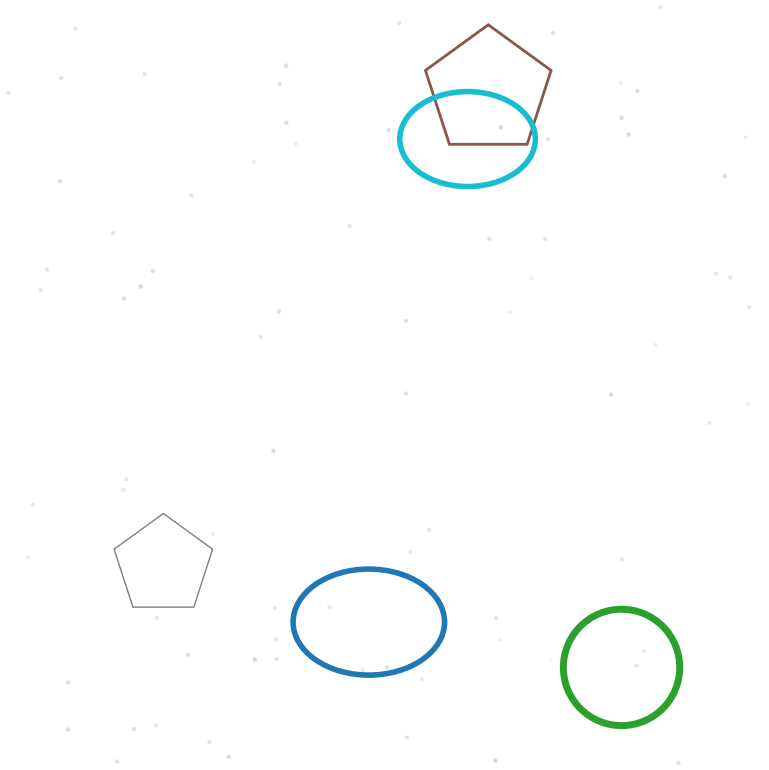[{"shape": "oval", "thickness": 2, "radius": 0.49, "center": [0.479, 0.192]}, {"shape": "circle", "thickness": 2.5, "radius": 0.38, "center": [0.807, 0.133]}, {"shape": "pentagon", "thickness": 1, "radius": 0.43, "center": [0.634, 0.882]}, {"shape": "pentagon", "thickness": 0.5, "radius": 0.34, "center": [0.212, 0.266]}, {"shape": "oval", "thickness": 2, "radius": 0.44, "center": [0.607, 0.819]}]